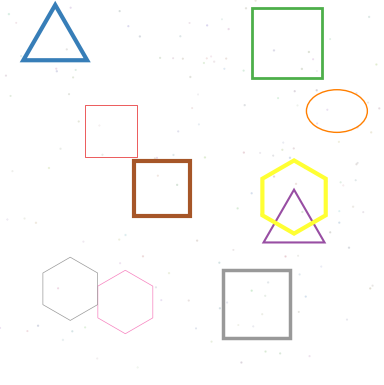[{"shape": "square", "thickness": 0.5, "radius": 0.34, "center": [0.289, 0.659]}, {"shape": "triangle", "thickness": 3, "radius": 0.48, "center": [0.143, 0.891]}, {"shape": "square", "thickness": 2, "radius": 0.46, "center": [0.745, 0.889]}, {"shape": "triangle", "thickness": 1.5, "radius": 0.46, "center": [0.764, 0.416]}, {"shape": "oval", "thickness": 1, "radius": 0.4, "center": [0.875, 0.712]}, {"shape": "hexagon", "thickness": 3, "radius": 0.47, "center": [0.764, 0.488]}, {"shape": "square", "thickness": 3, "radius": 0.36, "center": [0.421, 0.51]}, {"shape": "hexagon", "thickness": 0.5, "radius": 0.41, "center": [0.326, 0.216]}, {"shape": "square", "thickness": 2.5, "radius": 0.44, "center": [0.666, 0.21]}, {"shape": "hexagon", "thickness": 0.5, "radius": 0.41, "center": [0.182, 0.25]}]